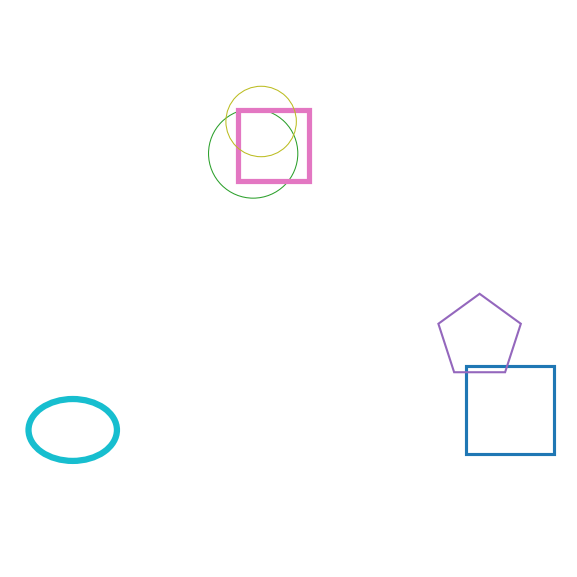[{"shape": "square", "thickness": 1.5, "radius": 0.38, "center": [0.883, 0.289]}, {"shape": "circle", "thickness": 0.5, "radius": 0.39, "center": [0.438, 0.733]}, {"shape": "pentagon", "thickness": 1, "radius": 0.38, "center": [0.831, 0.415]}, {"shape": "square", "thickness": 2.5, "radius": 0.31, "center": [0.473, 0.747]}, {"shape": "circle", "thickness": 0.5, "radius": 0.3, "center": [0.452, 0.789]}, {"shape": "oval", "thickness": 3, "radius": 0.38, "center": [0.126, 0.255]}]